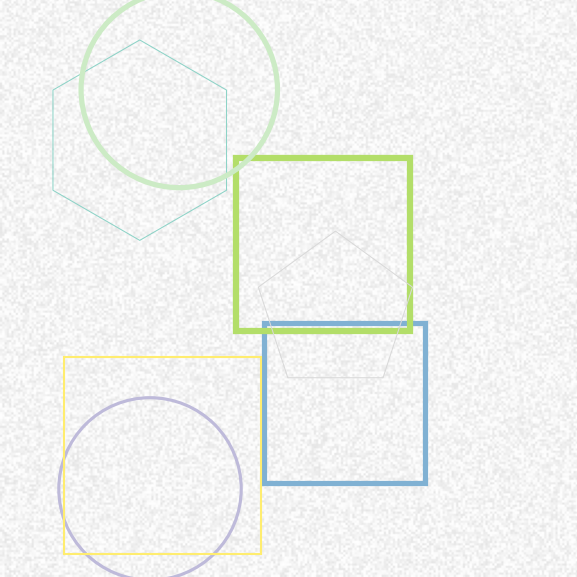[{"shape": "hexagon", "thickness": 0.5, "radius": 0.87, "center": [0.242, 0.756]}, {"shape": "circle", "thickness": 1.5, "radius": 0.79, "center": [0.26, 0.153]}, {"shape": "square", "thickness": 2.5, "radius": 0.69, "center": [0.597, 0.302]}, {"shape": "square", "thickness": 3, "radius": 0.75, "center": [0.559, 0.576]}, {"shape": "pentagon", "thickness": 0.5, "radius": 0.7, "center": [0.581, 0.459]}, {"shape": "circle", "thickness": 2.5, "radius": 0.85, "center": [0.31, 0.844]}, {"shape": "square", "thickness": 1, "radius": 0.85, "center": [0.282, 0.21]}]